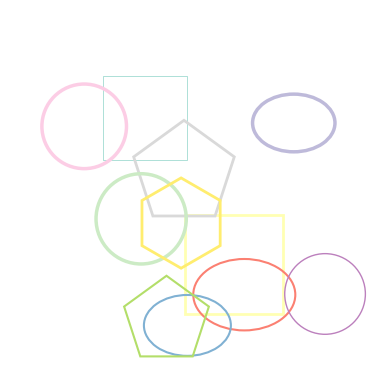[{"shape": "square", "thickness": 0.5, "radius": 0.55, "center": [0.377, 0.694]}, {"shape": "square", "thickness": 2, "radius": 0.64, "center": [0.608, 0.313]}, {"shape": "oval", "thickness": 2.5, "radius": 0.54, "center": [0.763, 0.681]}, {"shape": "oval", "thickness": 1.5, "radius": 0.66, "center": [0.635, 0.235]}, {"shape": "oval", "thickness": 1.5, "radius": 0.56, "center": [0.487, 0.155]}, {"shape": "pentagon", "thickness": 1.5, "radius": 0.58, "center": [0.432, 0.168]}, {"shape": "circle", "thickness": 2.5, "radius": 0.55, "center": [0.219, 0.672]}, {"shape": "pentagon", "thickness": 2, "radius": 0.69, "center": [0.478, 0.55]}, {"shape": "circle", "thickness": 1, "radius": 0.52, "center": [0.844, 0.236]}, {"shape": "circle", "thickness": 2.5, "radius": 0.59, "center": [0.367, 0.432]}, {"shape": "hexagon", "thickness": 2, "radius": 0.59, "center": [0.47, 0.421]}]